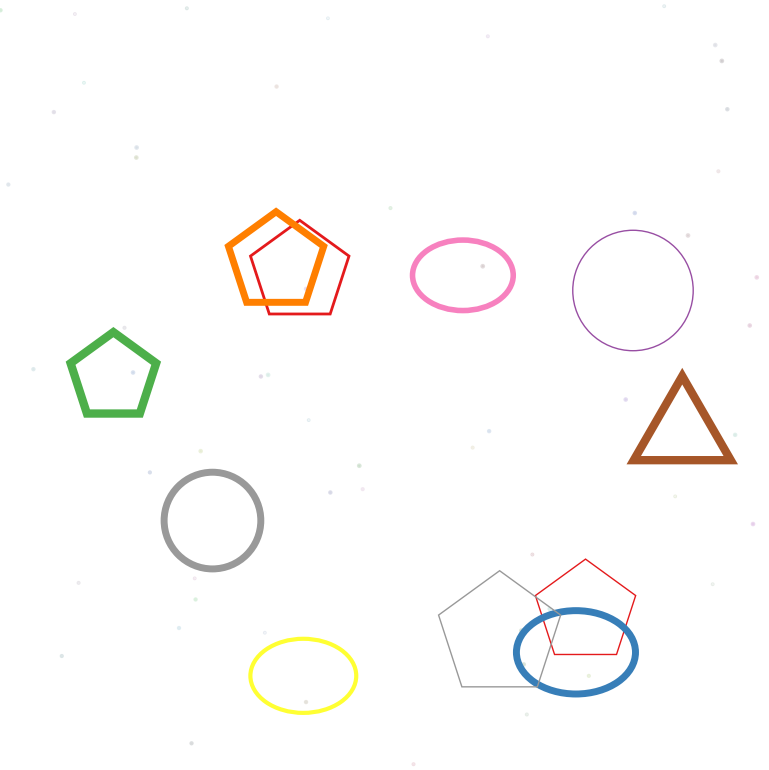[{"shape": "pentagon", "thickness": 1, "radius": 0.34, "center": [0.389, 0.647]}, {"shape": "pentagon", "thickness": 0.5, "radius": 0.34, "center": [0.76, 0.205]}, {"shape": "oval", "thickness": 2.5, "radius": 0.39, "center": [0.748, 0.153]}, {"shape": "pentagon", "thickness": 3, "radius": 0.29, "center": [0.147, 0.51]}, {"shape": "circle", "thickness": 0.5, "radius": 0.39, "center": [0.822, 0.623]}, {"shape": "pentagon", "thickness": 2.5, "radius": 0.33, "center": [0.359, 0.66]}, {"shape": "oval", "thickness": 1.5, "radius": 0.34, "center": [0.394, 0.122]}, {"shape": "triangle", "thickness": 3, "radius": 0.36, "center": [0.886, 0.439]}, {"shape": "oval", "thickness": 2, "radius": 0.33, "center": [0.601, 0.642]}, {"shape": "circle", "thickness": 2.5, "radius": 0.31, "center": [0.276, 0.324]}, {"shape": "pentagon", "thickness": 0.5, "radius": 0.42, "center": [0.649, 0.175]}]